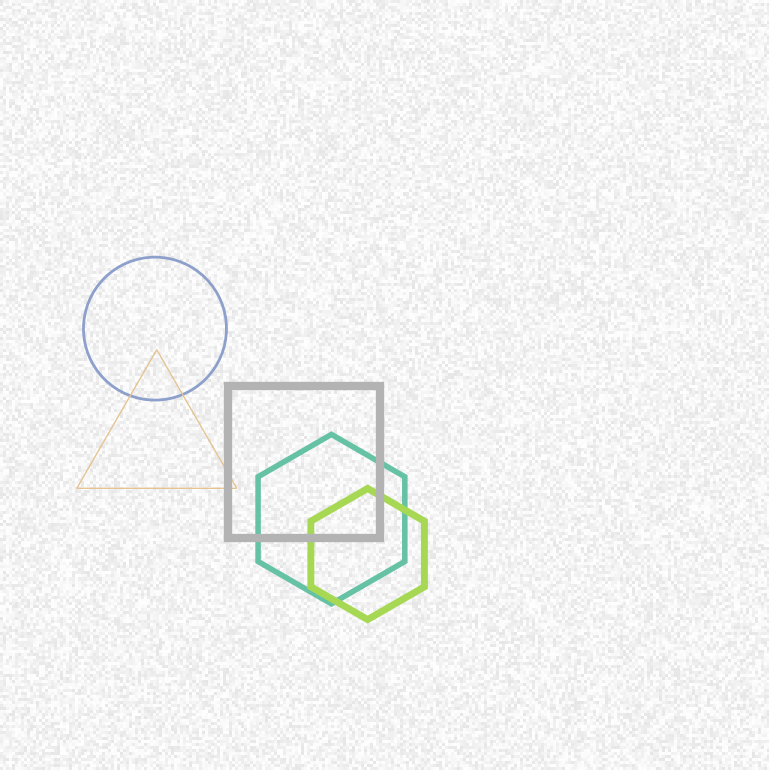[{"shape": "hexagon", "thickness": 2, "radius": 0.55, "center": [0.43, 0.326]}, {"shape": "circle", "thickness": 1, "radius": 0.46, "center": [0.201, 0.573]}, {"shape": "hexagon", "thickness": 2.5, "radius": 0.43, "center": [0.477, 0.28]}, {"shape": "triangle", "thickness": 0.5, "radius": 0.6, "center": [0.204, 0.426]}, {"shape": "square", "thickness": 3, "radius": 0.49, "center": [0.395, 0.4]}]